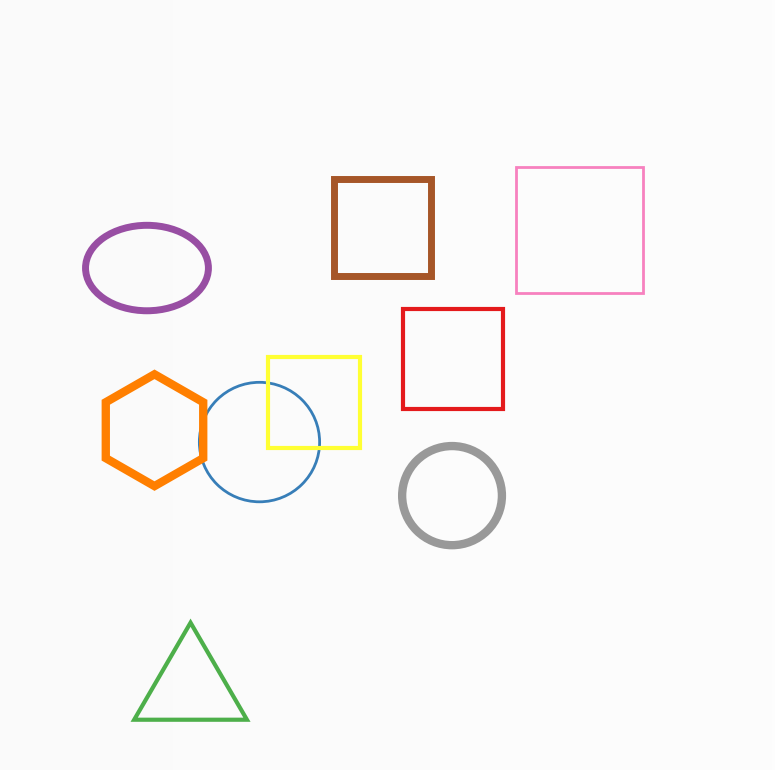[{"shape": "square", "thickness": 1.5, "radius": 0.32, "center": [0.584, 0.534]}, {"shape": "circle", "thickness": 1, "radius": 0.39, "center": [0.335, 0.426]}, {"shape": "triangle", "thickness": 1.5, "radius": 0.42, "center": [0.246, 0.107]}, {"shape": "oval", "thickness": 2.5, "radius": 0.4, "center": [0.19, 0.652]}, {"shape": "hexagon", "thickness": 3, "radius": 0.36, "center": [0.199, 0.441]}, {"shape": "square", "thickness": 1.5, "radius": 0.3, "center": [0.405, 0.477]}, {"shape": "square", "thickness": 2.5, "radius": 0.32, "center": [0.494, 0.704]}, {"shape": "square", "thickness": 1, "radius": 0.41, "center": [0.748, 0.701]}, {"shape": "circle", "thickness": 3, "radius": 0.32, "center": [0.583, 0.356]}]